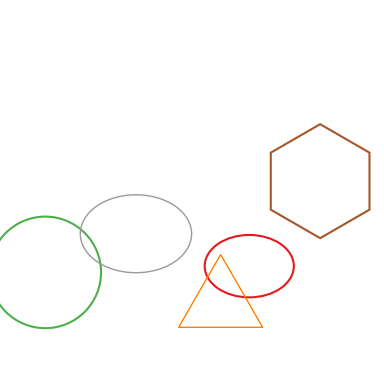[{"shape": "oval", "thickness": 1.5, "radius": 0.58, "center": [0.647, 0.309]}, {"shape": "circle", "thickness": 1.5, "radius": 0.72, "center": [0.118, 0.292]}, {"shape": "triangle", "thickness": 1, "radius": 0.63, "center": [0.573, 0.213]}, {"shape": "hexagon", "thickness": 1.5, "radius": 0.74, "center": [0.832, 0.529]}, {"shape": "oval", "thickness": 1, "radius": 0.72, "center": [0.353, 0.393]}]